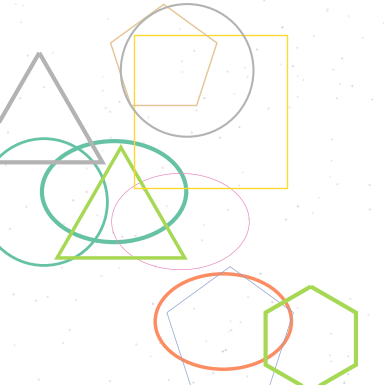[{"shape": "circle", "thickness": 2, "radius": 0.82, "center": [0.114, 0.475]}, {"shape": "oval", "thickness": 3, "radius": 0.94, "center": [0.296, 0.502]}, {"shape": "oval", "thickness": 2.5, "radius": 0.88, "center": [0.58, 0.165]}, {"shape": "pentagon", "thickness": 0.5, "radius": 0.86, "center": [0.598, 0.135]}, {"shape": "oval", "thickness": 0.5, "radius": 0.89, "center": [0.469, 0.424]}, {"shape": "hexagon", "thickness": 3, "radius": 0.68, "center": [0.807, 0.12]}, {"shape": "triangle", "thickness": 2.5, "radius": 0.96, "center": [0.314, 0.426]}, {"shape": "square", "thickness": 1, "radius": 1.0, "center": [0.546, 0.71]}, {"shape": "pentagon", "thickness": 1, "radius": 0.73, "center": [0.425, 0.843]}, {"shape": "circle", "thickness": 1.5, "radius": 0.86, "center": [0.486, 0.817]}, {"shape": "triangle", "thickness": 3, "radius": 0.95, "center": [0.102, 0.673]}]